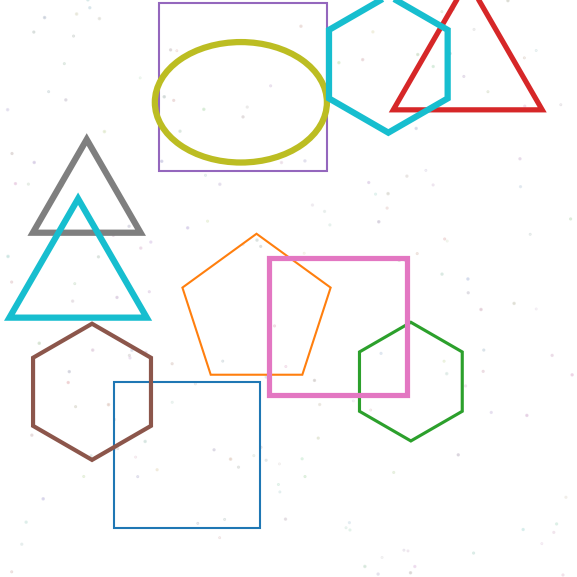[{"shape": "square", "thickness": 1, "radius": 0.63, "center": [0.324, 0.211]}, {"shape": "pentagon", "thickness": 1, "radius": 0.67, "center": [0.444, 0.459]}, {"shape": "hexagon", "thickness": 1.5, "radius": 0.51, "center": [0.711, 0.338]}, {"shape": "triangle", "thickness": 2.5, "radius": 0.74, "center": [0.81, 0.883]}, {"shape": "square", "thickness": 1, "radius": 0.73, "center": [0.421, 0.848]}, {"shape": "hexagon", "thickness": 2, "radius": 0.59, "center": [0.159, 0.321]}, {"shape": "square", "thickness": 2.5, "radius": 0.59, "center": [0.585, 0.433]}, {"shape": "triangle", "thickness": 3, "radius": 0.54, "center": [0.15, 0.65]}, {"shape": "oval", "thickness": 3, "radius": 0.74, "center": [0.417, 0.822]}, {"shape": "hexagon", "thickness": 3, "radius": 0.59, "center": [0.672, 0.888]}, {"shape": "triangle", "thickness": 3, "radius": 0.69, "center": [0.135, 0.518]}]